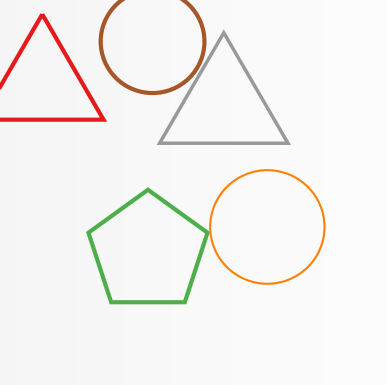[{"shape": "triangle", "thickness": 3, "radius": 0.91, "center": [0.109, 0.78]}, {"shape": "pentagon", "thickness": 3, "radius": 0.81, "center": [0.382, 0.346]}, {"shape": "circle", "thickness": 1.5, "radius": 0.74, "center": [0.69, 0.41]}, {"shape": "circle", "thickness": 3, "radius": 0.67, "center": [0.394, 0.892]}, {"shape": "triangle", "thickness": 2.5, "radius": 0.96, "center": [0.578, 0.724]}]